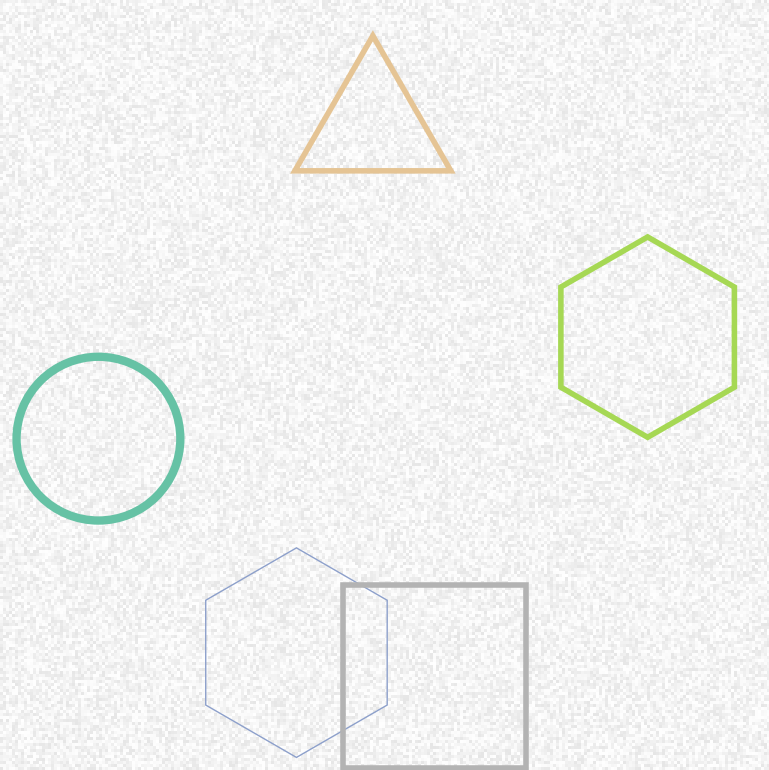[{"shape": "circle", "thickness": 3, "radius": 0.53, "center": [0.128, 0.43]}, {"shape": "hexagon", "thickness": 0.5, "radius": 0.68, "center": [0.385, 0.152]}, {"shape": "hexagon", "thickness": 2, "radius": 0.65, "center": [0.841, 0.562]}, {"shape": "triangle", "thickness": 2, "radius": 0.58, "center": [0.484, 0.837]}, {"shape": "square", "thickness": 2, "radius": 0.6, "center": [0.565, 0.121]}]